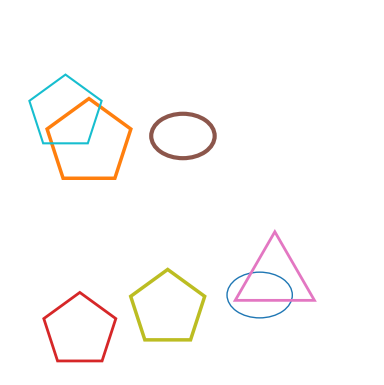[{"shape": "oval", "thickness": 1, "radius": 0.42, "center": [0.674, 0.234]}, {"shape": "pentagon", "thickness": 2.5, "radius": 0.57, "center": [0.231, 0.63]}, {"shape": "pentagon", "thickness": 2, "radius": 0.49, "center": [0.207, 0.142]}, {"shape": "oval", "thickness": 3, "radius": 0.41, "center": [0.475, 0.647]}, {"shape": "triangle", "thickness": 2, "radius": 0.59, "center": [0.714, 0.279]}, {"shape": "pentagon", "thickness": 2.5, "radius": 0.51, "center": [0.436, 0.199]}, {"shape": "pentagon", "thickness": 1.5, "radius": 0.49, "center": [0.17, 0.708]}]